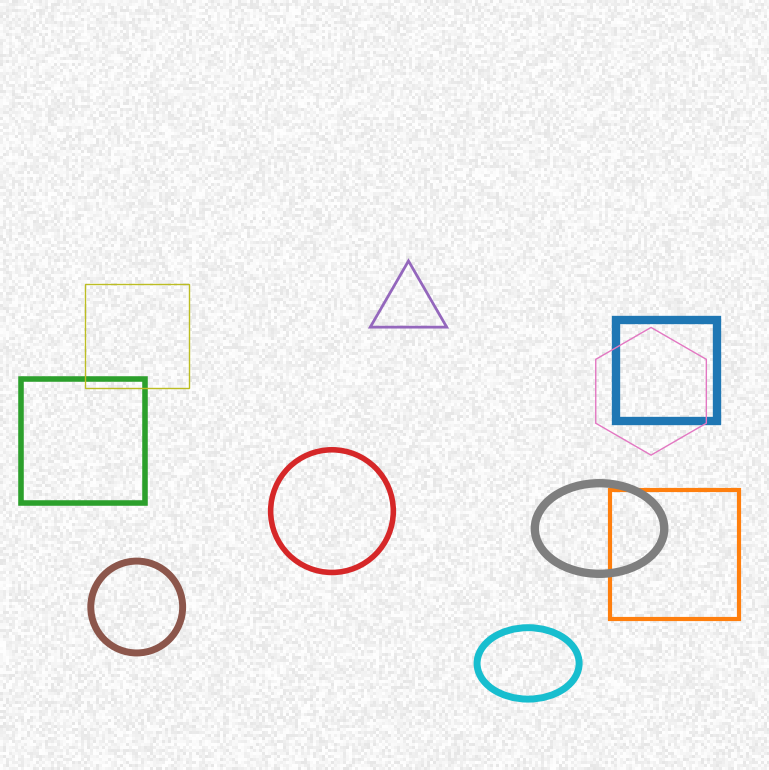[{"shape": "square", "thickness": 3, "radius": 0.33, "center": [0.866, 0.518]}, {"shape": "square", "thickness": 1.5, "radius": 0.42, "center": [0.876, 0.28]}, {"shape": "square", "thickness": 2, "radius": 0.4, "center": [0.108, 0.428]}, {"shape": "circle", "thickness": 2, "radius": 0.4, "center": [0.431, 0.336]}, {"shape": "triangle", "thickness": 1, "radius": 0.29, "center": [0.531, 0.604]}, {"shape": "circle", "thickness": 2.5, "radius": 0.3, "center": [0.178, 0.212]}, {"shape": "hexagon", "thickness": 0.5, "radius": 0.41, "center": [0.845, 0.492]}, {"shape": "oval", "thickness": 3, "radius": 0.42, "center": [0.779, 0.314]}, {"shape": "square", "thickness": 0.5, "radius": 0.34, "center": [0.177, 0.564]}, {"shape": "oval", "thickness": 2.5, "radius": 0.33, "center": [0.686, 0.138]}]